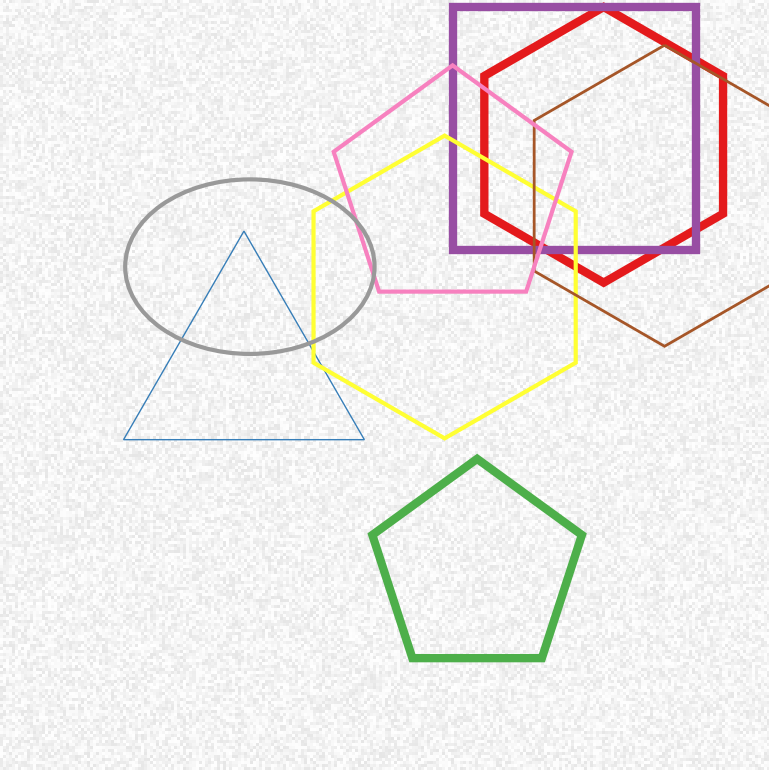[{"shape": "hexagon", "thickness": 3, "radius": 0.9, "center": [0.784, 0.812]}, {"shape": "triangle", "thickness": 0.5, "radius": 0.9, "center": [0.317, 0.519]}, {"shape": "pentagon", "thickness": 3, "radius": 0.72, "center": [0.62, 0.261]}, {"shape": "square", "thickness": 3, "radius": 0.79, "center": [0.746, 0.833]}, {"shape": "hexagon", "thickness": 1.5, "radius": 0.98, "center": [0.577, 0.627]}, {"shape": "hexagon", "thickness": 1, "radius": 0.98, "center": [0.863, 0.746]}, {"shape": "pentagon", "thickness": 1.5, "radius": 0.81, "center": [0.588, 0.753]}, {"shape": "oval", "thickness": 1.5, "radius": 0.81, "center": [0.324, 0.654]}]